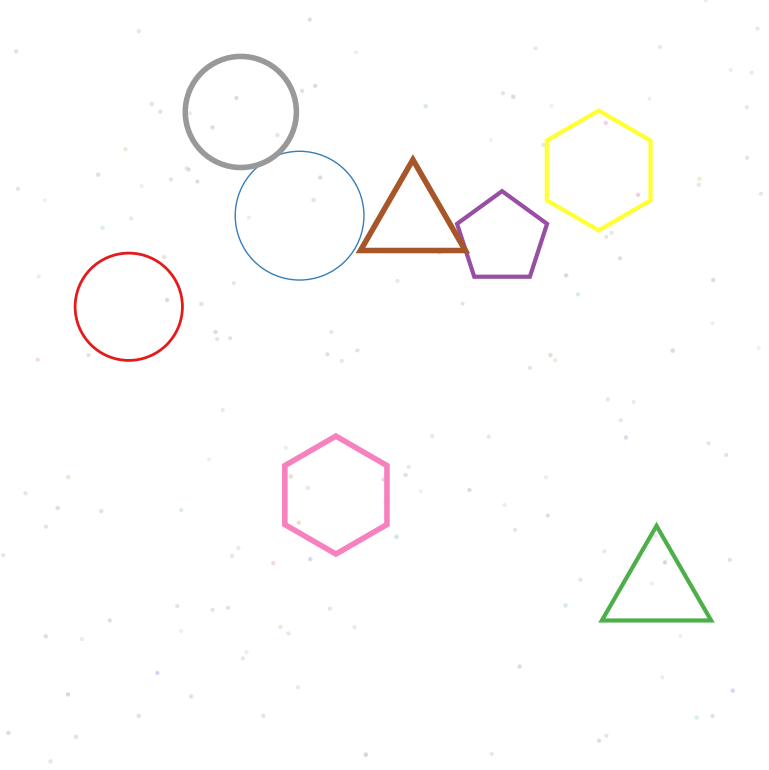[{"shape": "circle", "thickness": 1, "radius": 0.35, "center": [0.167, 0.602]}, {"shape": "circle", "thickness": 0.5, "radius": 0.42, "center": [0.389, 0.72]}, {"shape": "triangle", "thickness": 1.5, "radius": 0.41, "center": [0.853, 0.235]}, {"shape": "pentagon", "thickness": 1.5, "radius": 0.31, "center": [0.652, 0.69]}, {"shape": "hexagon", "thickness": 1.5, "radius": 0.39, "center": [0.777, 0.779]}, {"shape": "triangle", "thickness": 2, "radius": 0.39, "center": [0.536, 0.714]}, {"shape": "hexagon", "thickness": 2, "radius": 0.38, "center": [0.436, 0.357]}, {"shape": "circle", "thickness": 2, "radius": 0.36, "center": [0.313, 0.855]}]